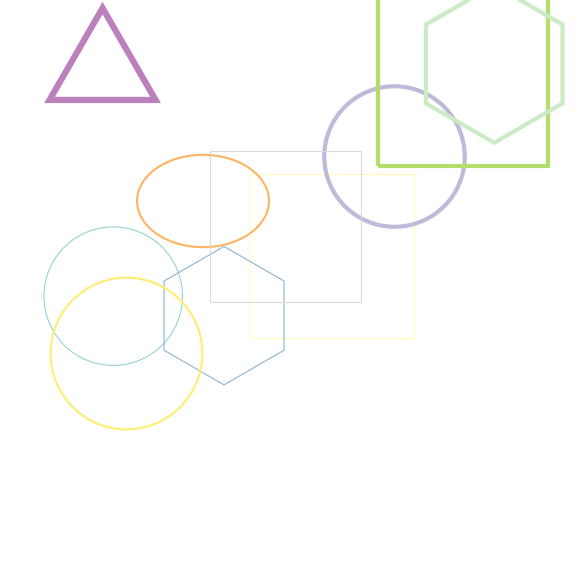[{"shape": "circle", "thickness": 0.5, "radius": 0.6, "center": [0.196, 0.486]}, {"shape": "square", "thickness": 0.5, "radius": 0.71, "center": [0.574, 0.556]}, {"shape": "circle", "thickness": 2, "radius": 0.61, "center": [0.683, 0.728]}, {"shape": "hexagon", "thickness": 0.5, "radius": 0.6, "center": [0.388, 0.453]}, {"shape": "oval", "thickness": 1, "radius": 0.57, "center": [0.352, 0.651]}, {"shape": "square", "thickness": 2, "radius": 0.74, "center": [0.802, 0.858]}, {"shape": "square", "thickness": 0.5, "radius": 0.65, "center": [0.495, 0.607]}, {"shape": "triangle", "thickness": 3, "radius": 0.53, "center": [0.178, 0.879]}, {"shape": "hexagon", "thickness": 2, "radius": 0.68, "center": [0.856, 0.888]}, {"shape": "circle", "thickness": 1, "radius": 0.66, "center": [0.219, 0.387]}]